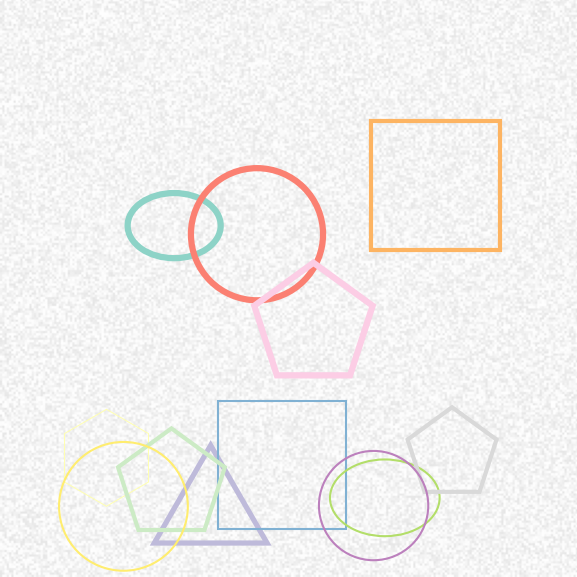[{"shape": "oval", "thickness": 3, "radius": 0.4, "center": [0.302, 0.608]}, {"shape": "hexagon", "thickness": 0.5, "radius": 0.42, "center": [0.184, 0.206]}, {"shape": "triangle", "thickness": 2.5, "radius": 0.56, "center": [0.365, 0.115]}, {"shape": "circle", "thickness": 3, "radius": 0.57, "center": [0.445, 0.594]}, {"shape": "square", "thickness": 1, "radius": 0.56, "center": [0.488, 0.194]}, {"shape": "square", "thickness": 2, "radius": 0.56, "center": [0.755, 0.677]}, {"shape": "oval", "thickness": 1, "radius": 0.47, "center": [0.666, 0.137]}, {"shape": "pentagon", "thickness": 3, "radius": 0.54, "center": [0.543, 0.436]}, {"shape": "pentagon", "thickness": 2, "radius": 0.4, "center": [0.783, 0.213]}, {"shape": "circle", "thickness": 1, "radius": 0.47, "center": [0.647, 0.124]}, {"shape": "pentagon", "thickness": 2, "radius": 0.49, "center": [0.297, 0.16]}, {"shape": "circle", "thickness": 1, "radius": 0.56, "center": [0.214, 0.122]}]